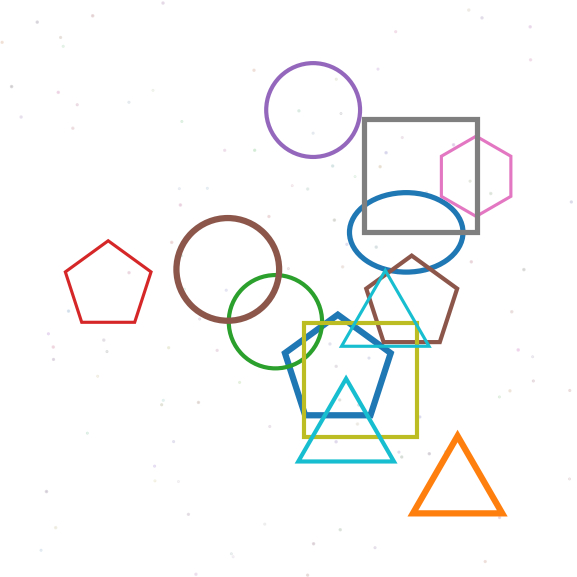[{"shape": "oval", "thickness": 2.5, "radius": 0.49, "center": [0.703, 0.597]}, {"shape": "pentagon", "thickness": 3, "radius": 0.48, "center": [0.585, 0.358]}, {"shape": "triangle", "thickness": 3, "radius": 0.45, "center": [0.792, 0.155]}, {"shape": "circle", "thickness": 2, "radius": 0.4, "center": [0.477, 0.442]}, {"shape": "pentagon", "thickness": 1.5, "radius": 0.39, "center": [0.187, 0.504]}, {"shape": "circle", "thickness": 2, "radius": 0.41, "center": [0.542, 0.809]}, {"shape": "circle", "thickness": 3, "radius": 0.44, "center": [0.394, 0.533]}, {"shape": "pentagon", "thickness": 2, "radius": 0.41, "center": [0.713, 0.474]}, {"shape": "hexagon", "thickness": 1.5, "radius": 0.35, "center": [0.824, 0.694]}, {"shape": "square", "thickness": 2.5, "radius": 0.49, "center": [0.729, 0.695]}, {"shape": "square", "thickness": 2, "radius": 0.49, "center": [0.624, 0.341]}, {"shape": "triangle", "thickness": 1.5, "radius": 0.44, "center": [0.667, 0.443]}, {"shape": "triangle", "thickness": 2, "radius": 0.48, "center": [0.599, 0.248]}]